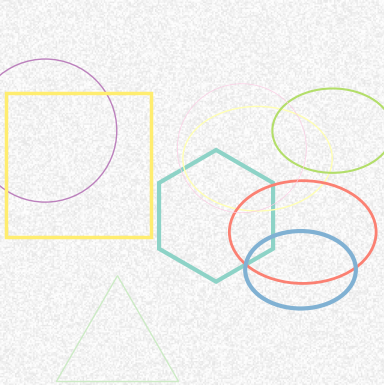[{"shape": "hexagon", "thickness": 3, "radius": 0.86, "center": [0.561, 0.439]}, {"shape": "oval", "thickness": 1, "radius": 0.97, "center": [0.669, 0.588]}, {"shape": "oval", "thickness": 2, "radius": 0.95, "center": [0.786, 0.397]}, {"shape": "oval", "thickness": 3, "radius": 0.72, "center": [0.781, 0.299]}, {"shape": "oval", "thickness": 1.5, "radius": 0.78, "center": [0.864, 0.661]}, {"shape": "circle", "thickness": 0.5, "radius": 0.84, "center": [0.628, 0.615]}, {"shape": "circle", "thickness": 1, "radius": 0.93, "center": [0.117, 0.661]}, {"shape": "triangle", "thickness": 1, "radius": 0.92, "center": [0.305, 0.101]}, {"shape": "square", "thickness": 2.5, "radius": 0.94, "center": [0.203, 0.571]}]